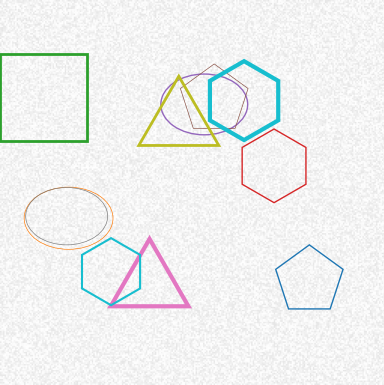[{"shape": "pentagon", "thickness": 1, "radius": 0.46, "center": [0.804, 0.272]}, {"shape": "oval", "thickness": 0.5, "radius": 0.58, "center": [0.178, 0.433]}, {"shape": "square", "thickness": 2, "radius": 0.57, "center": [0.112, 0.748]}, {"shape": "hexagon", "thickness": 1, "radius": 0.48, "center": [0.712, 0.569]}, {"shape": "oval", "thickness": 1, "radius": 0.56, "center": [0.531, 0.729]}, {"shape": "pentagon", "thickness": 0.5, "radius": 0.46, "center": [0.556, 0.741]}, {"shape": "triangle", "thickness": 3, "radius": 0.58, "center": [0.388, 0.263]}, {"shape": "oval", "thickness": 0.5, "radius": 0.53, "center": [0.173, 0.438]}, {"shape": "triangle", "thickness": 2, "radius": 0.6, "center": [0.464, 0.682]}, {"shape": "hexagon", "thickness": 1.5, "radius": 0.44, "center": [0.288, 0.294]}, {"shape": "hexagon", "thickness": 3, "radius": 0.51, "center": [0.634, 0.739]}]